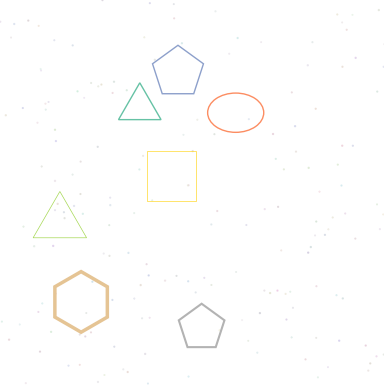[{"shape": "triangle", "thickness": 1, "radius": 0.32, "center": [0.363, 0.721]}, {"shape": "oval", "thickness": 1, "radius": 0.36, "center": [0.612, 0.707]}, {"shape": "pentagon", "thickness": 1, "radius": 0.35, "center": [0.462, 0.813]}, {"shape": "triangle", "thickness": 0.5, "radius": 0.4, "center": [0.155, 0.422]}, {"shape": "square", "thickness": 0.5, "radius": 0.32, "center": [0.445, 0.544]}, {"shape": "hexagon", "thickness": 2.5, "radius": 0.39, "center": [0.211, 0.216]}, {"shape": "pentagon", "thickness": 1.5, "radius": 0.31, "center": [0.524, 0.149]}]